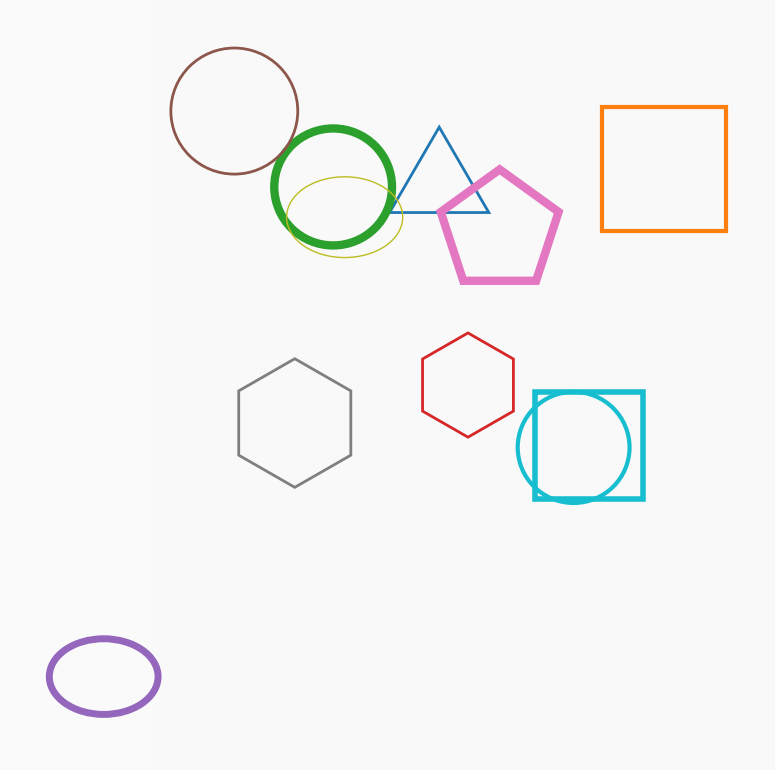[{"shape": "triangle", "thickness": 1, "radius": 0.37, "center": [0.567, 0.761]}, {"shape": "square", "thickness": 1.5, "radius": 0.4, "center": [0.857, 0.781]}, {"shape": "circle", "thickness": 3, "radius": 0.38, "center": [0.43, 0.757]}, {"shape": "hexagon", "thickness": 1, "radius": 0.34, "center": [0.604, 0.5]}, {"shape": "oval", "thickness": 2.5, "radius": 0.35, "center": [0.134, 0.121]}, {"shape": "circle", "thickness": 1, "radius": 0.41, "center": [0.302, 0.856]}, {"shape": "pentagon", "thickness": 3, "radius": 0.4, "center": [0.645, 0.7]}, {"shape": "hexagon", "thickness": 1, "radius": 0.42, "center": [0.38, 0.451]}, {"shape": "oval", "thickness": 0.5, "radius": 0.37, "center": [0.445, 0.718]}, {"shape": "circle", "thickness": 1.5, "radius": 0.36, "center": [0.74, 0.419]}, {"shape": "square", "thickness": 2, "radius": 0.35, "center": [0.76, 0.421]}]